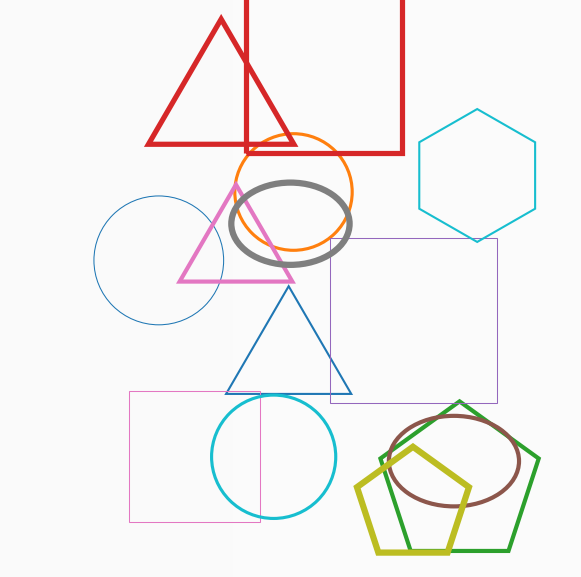[{"shape": "circle", "thickness": 0.5, "radius": 0.56, "center": [0.273, 0.548]}, {"shape": "triangle", "thickness": 1, "radius": 0.62, "center": [0.497, 0.379]}, {"shape": "circle", "thickness": 1.5, "radius": 0.5, "center": [0.505, 0.667]}, {"shape": "pentagon", "thickness": 2, "radius": 0.72, "center": [0.791, 0.161]}, {"shape": "triangle", "thickness": 2.5, "radius": 0.72, "center": [0.381, 0.822]}, {"shape": "square", "thickness": 2.5, "radius": 0.67, "center": [0.557, 0.869]}, {"shape": "square", "thickness": 0.5, "radius": 0.72, "center": [0.711, 0.444]}, {"shape": "oval", "thickness": 2, "radius": 0.56, "center": [0.781, 0.201]}, {"shape": "square", "thickness": 0.5, "radius": 0.57, "center": [0.335, 0.209]}, {"shape": "triangle", "thickness": 2, "radius": 0.56, "center": [0.406, 0.568]}, {"shape": "oval", "thickness": 3, "radius": 0.51, "center": [0.5, 0.612]}, {"shape": "pentagon", "thickness": 3, "radius": 0.51, "center": [0.71, 0.124]}, {"shape": "circle", "thickness": 1.5, "radius": 0.53, "center": [0.471, 0.208]}, {"shape": "hexagon", "thickness": 1, "radius": 0.58, "center": [0.821, 0.695]}]